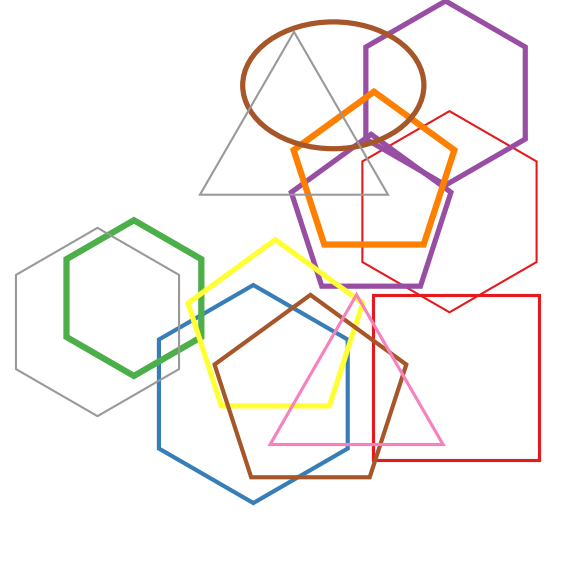[{"shape": "square", "thickness": 1.5, "radius": 0.72, "center": [0.79, 0.346]}, {"shape": "hexagon", "thickness": 1, "radius": 0.87, "center": [0.778, 0.633]}, {"shape": "hexagon", "thickness": 2, "radius": 0.94, "center": [0.439, 0.317]}, {"shape": "hexagon", "thickness": 3, "radius": 0.67, "center": [0.232, 0.483]}, {"shape": "hexagon", "thickness": 2.5, "radius": 0.8, "center": [0.772, 0.838]}, {"shape": "pentagon", "thickness": 2.5, "radius": 0.73, "center": [0.643, 0.621]}, {"shape": "pentagon", "thickness": 3, "radius": 0.73, "center": [0.648, 0.694]}, {"shape": "pentagon", "thickness": 2.5, "radius": 0.8, "center": [0.477, 0.425]}, {"shape": "pentagon", "thickness": 2, "radius": 0.87, "center": [0.538, 0.314]}, {"shape": "oval", "thickness": 2.5, "radius": 0.78, "center": [0.577, 0.851]}, {"shape": "triangle", "thickness": 1.5, "radius": 0.86, "center": [0.617, 0.316]}, {"shape": "hexagon", "thickness": 1, "radius": 0.82, "center": [0.169, 0.442]}, {"shape": "triangle", "thickness": 1, "radius": 0.94, "center": [0.509, 0.756]}]